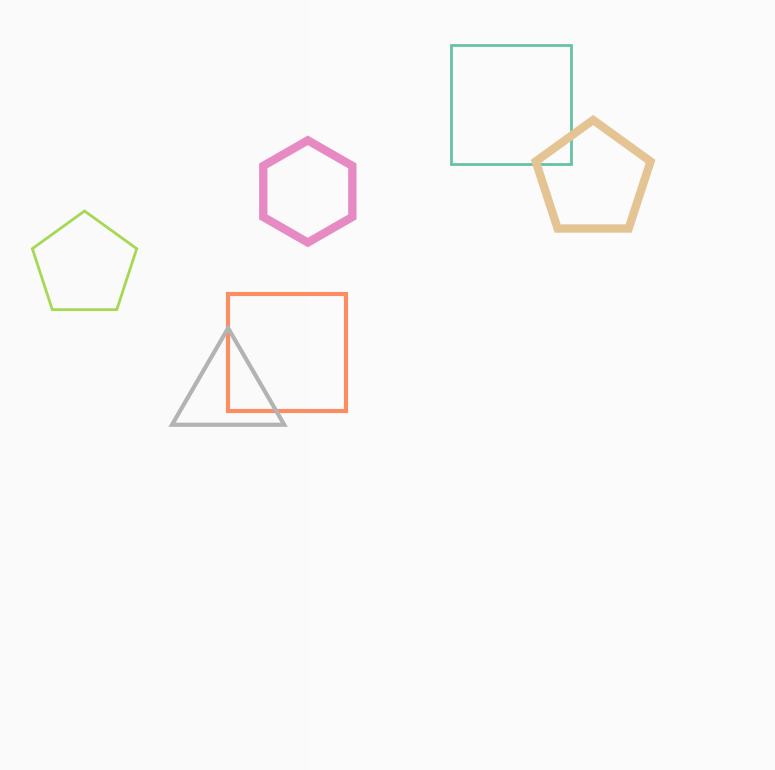[{"shape": "square", "thickness": 1, "radius": 0.39, "center": [0.659, 0.864]}, {"shape": "square", "thickness": 1.5, "radius": 0.38, "center": [0.37, 0.542]}, {"shape": "hexagon", "thickness": 3, "radius": 0.33, "center": [0.397, 0.751]}, {"shape": "pentagon", "thickness": 1, "radius": 0.35, "center": [0.109, 0.655]}, {"shape": "pentagon", "thickness": 3, "radius": 0.39, "center": [0.765, 0.766]}, {"shape": "triangle", "thickness": 1.5, "radius": 0.42, "center": [0.294, 0.49]}]